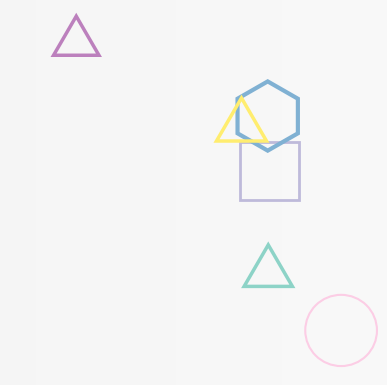[{"shape": "triangle", "thickness": 2.5, "radius": 0.36, "center": [0.692, 0.292]}, {"shape": "square", "thickness": 2, "radius": 0.38, "center": [0.695, 0.556]}, {"shape": "hexagon", "thickness": 3, "radius": 0.45, "center": [0.691, 0.699]}, {"shape": "circle", "thickness": 1.5, "radius": 0.46, "center": [0.88, 0.142]}, {"shape": "triangle", "thickness": 2.5, "radius": 0.34, "center": [0.197, 0.89]}, {"shape": "triangle", "thickness": 2.5, "radius": 0.37, "center": [0.623, 0.671]}]